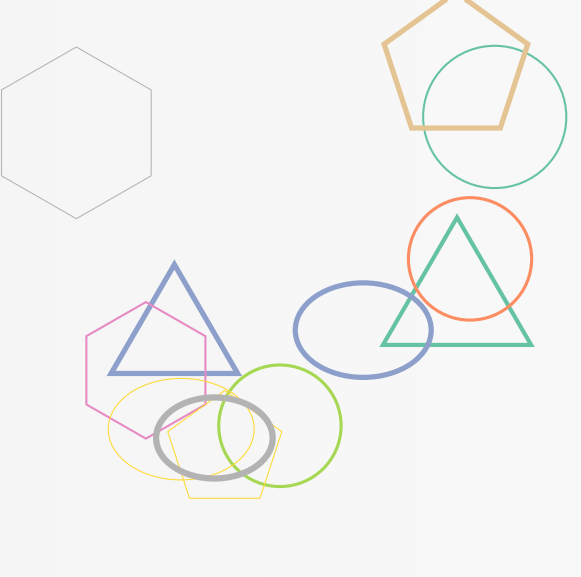[{"shape": "triangle", "thickness": 2, "radius": 0.74, "center": [0.786, 0.475]}, {"shape": "circle", "thickness": 1, "radius": 0.62, "center": [0.851, 0.797]}, {"shape": "circle", "thickness": 1.5, "radius": 0.53, "center": [0.809, 0.551]}, {"shape": "triangle", "thickness": 2.5, "radius": 0.63, "center": [0.3, 0.415]}, {"shape": "oval", "thickness": 2.5, "radius": 0.58, "center": [0.625, 0.427]}, {"shape": "hexagon", "thickness": 1, "radius": 0.59, "center": [0.251, 0.358]}, {"shape": "circle", "thickness": 1.5, "radius": 0.53, "center": [0.482, 0.262]}, {"shape": "oval", "thickness": 0.5, "radius": 0.63, "center": [0.312, 0.256]}, {"shape": "pentagon", "thickness": 0.5, "radius": 0.52, "center": [0.387, 0.22]}, {"shape": "pentagon", "thickness": 2.5, "radius": 0.65, "center": [0.784, 0.882]}, {"shape": "hexagon", "thickness": 0.5, "radius": 0.74, "center": [0.131, 0.769]}, {"shape": "oval", "thickness": 3, "radius": 0.5, "center": [0.369, 0.241]}]